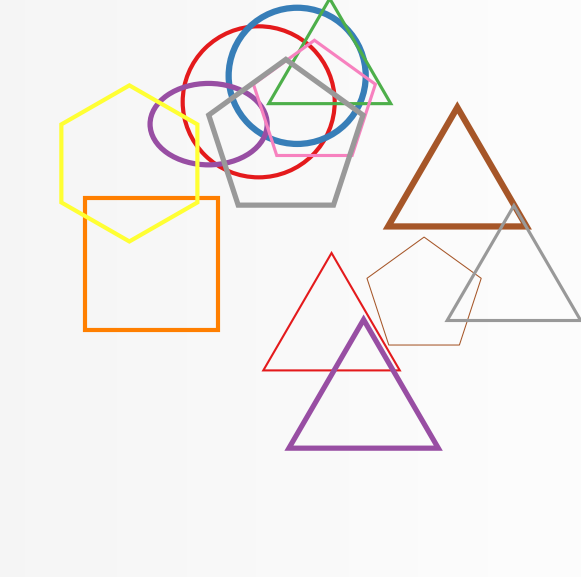[{"shape": "triangle", "thickness": 1, "radius": 0.68, "center": [0.57, 0.426]}, {"shape": "circle", "thickness": 2, "radius": 0.65, "center": [0.445, 0.823]}, {"shape": "circle", "thickness": 3, "radius": 0.59, "center": [0.511, 0.868]}, {"shape": "triangle", "thickness": 1.5, "radius": 0.61, "center": [0.567, 0.88]}, {"shape": "oval", "thickness": 2.5, "radius": 0.5, "center": [0.359, 0.784]}, {"shape": "triangle", "thickness": 2.5, "radius": 0.74, "center": [0.626, 0.297]}, {"shape": "square", "thickness": 2, "radius": 0.57, "center": [0.261, 0.542]}, {"shape": "hexagon", "thickness": 2, "radius": 0.68, "center": [0.223, 0.716]}, {"shape": "triangle", "thickness": 3, "radius": 0.69, "center": [0.787, 0.676]}, {"shape": "pentagon", "thickness": 0.5, "radius": 0.52, "center": [0.73, 0.485]}, {"shape": "pentagon", "thickness": 1.5, "radius": 0.55, "center": [0.541, 0.819]}, {"shape": "triangle", "thickness": 1.5, "radius": 0.66, "center": [0.884, 0.51]}, {"shape": "pentagon", "thickness": 2.5, "radius": 0.7, "center": [0.492, 0.757]}]